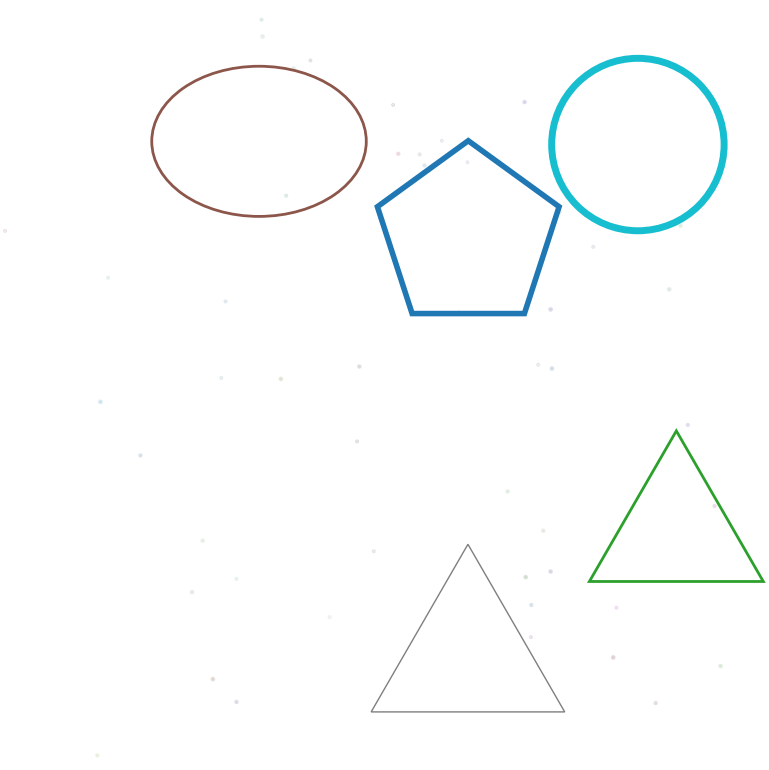[{"shape": "pentagon", "thickness": 2, "radius": 0.62, "center": [0.608, 0.693]}, {"shape": "triangle", "thickness": 1, "radius": 0.65, "center": [0.878, 0.31]}, {"shape": "oval", "thickness": 1, "radius": 0.7, "center": [0.336, 0.816]}, {"shape": "triangle", "thickness": 0.5, "radius": 0.73, "center": [0.608, 0.148]}, {"shape": "circle", "thickness": 2.5, "radius": 0.56, "center": [0.828, 0.812]}]